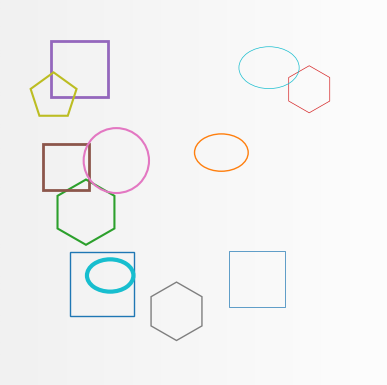[{"shape": "square", "thickness": 1, "radius": 0.42, "center": [0.264, 0.261]}, {"shape": "square", "thickness": 0.5, "radius": 0.36, "center": [0.663, 0.275]}, {"shape": "oval", "thickness": 1, "radius": 0.35, "center": [0.571, 0.604]}, {"shape": "hexagon", "thickness": 1.5, "radius": 0.42, "center": [0.222, 0.449]}, {"shape": "hexagon", "thickness": 0.5, "radius": 0.31, "center": [0.798, 0.768]}, {"shape": "square", "thickness": 2, "radius": 0.37, "center": [0.206, 0.821]}, {"shape": "square", "thickness": 2, "radius": 0.3, "center": [0.17, 0.565]}, {"shape": "circle", "thickness": 1.5, "radius": 0.42, "center": [0.3, 0.583]}, {"shape": "hexagon", "thickness": 1, "radius": 0.38, "center": [0.456, 0.191]}, {"shape": "pentagon", "thickness": 1.5, "radius": 0.31, "center": [0.138, 0.75]}, {"shape": "oval", "thickness": 0.5, "radius": 0.39, "center": [0.694, 0.824]}, {"shape": "oval", "thickness": 3, "radius": 0.3, "center": [0.284, 0.284]}]